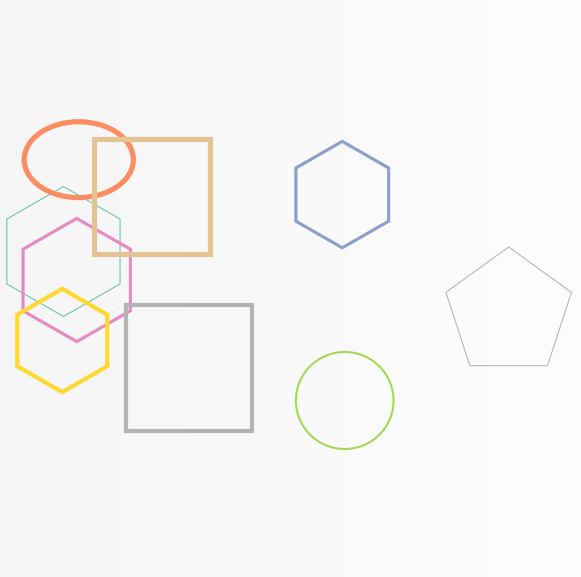[{"shape": "hexagon", "thickness": 0.5, "radius": 0.56, "center": [0.109, 0.564]}, {"shape": "oval", "thickness": 2.5, "radius": 0.47, "center": [0.136, 0.723]}, {"shape": "hexagon", "thickness": 1.5, "radius": 0.46, "center": [0.589, 0.662]}, {"shape": "hexagon", "thickness": 1.5, "radius": 0.53, "center": [0.132, 0.514]}, {"shape": "circle", "thickness": 1, "radius": 0.42, "center": [0.593, 0.306]}, {"shape": "hexagon", "thickness": 2, "radius": 0.45, "center": [0.107, 0.41]}, {"shape": "square", "thickness": 2.5, "radius": 0.5, "center": [0.261, 0.659]}, {"shape": "pentagon", "thickness": 0.5, "radius": 0.57, "center": [0.875, 0.458]}, {"shape": "square", "thickness": 2, "radius": 0.54, "center": [0.325, 0.362]}]